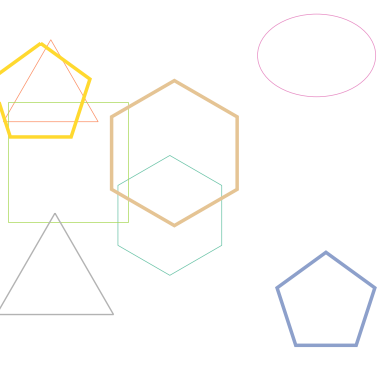[{"shape": "hexagon", "thickness": 0.5, "radius": 0.78, "center": [0.441, 0.441]}, {"shape": "triangle", "thickness": 0.5, "radius": 0.71, "center": [0.132, 0.755]}, {"shape": "pentagon", "thickness": 2.5, "radius": 0.67, "center": [0.847, 0.211]}, {"shape": "oval", "thickness": 0.5, "radius": 0.77, "center": [0.822, 0.856]}, {"shape": "square", "thickness": 0.5, "radius": 0.78, "center": [0.178, 0.579]}, {"shape": "pentagon", "thickness": 2.5, "radius": 0.67, "center": [0.106, 0.753]}, {"shape": "hexagon", "thickness": 2.5, "radius": 0.94, "center": [0.453, 0.602]}, {"shape": "triangle", "thickness": 1, "radius": 0.88, "center": [0.143, 0.271]}]